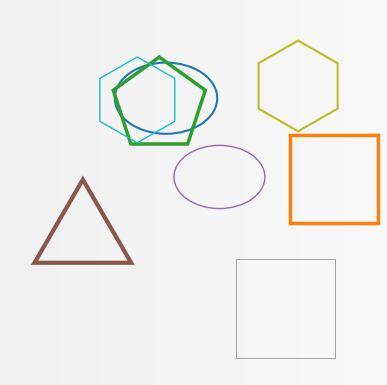[{"shape": "oval", "thickness": 1.5, "radius": 0.66, "center": [0.428, 0.745]}, {"shape": "square", "thickness": 2.5, "radius": 0.57, "center": [0.862, 0.536]}, {"shape": "pentagon", "thickness": 2.5, "radius": 0.62, "center": [0.411, 0.727]}, {"shape": "oval", "thickness": 1, "radius": 0.59, "center": [0.566, 0.54]}, {"shape": "triangle", "thickness": 3, "radius": 0.72, "center": [0.214, 0.39]}, {"shape": "square", "thickness": 0.5, "radius": 0.64, "center": [0.736, 0.198]}, {"shape": "hexagon", "thickness": 1.5, "radius": 0.59, "center": [0.769, 0.777]}, {"shape": "hexagon", "thickness": 1, "radius": 0.56, "center": [0.354, 0.741]}]